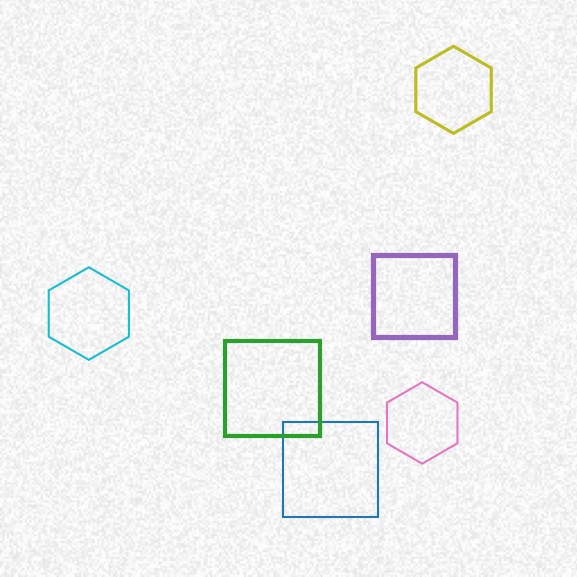[{"shape": "square", "thickness": 1, "radius": 0.41, "center": [0.573, 0.186]}, {"shape": "square", "thickness": 2, "radius": 0.41, "center": [0.471, 0.327]}, {"shape": "square", "thickness": 2.5, "radius": 0.35, "center": [0.717, 0.487]}, {"shape": "hexagon", "thickness": 1, "radius": 0.35, "center": [0.731, 0.267]}, {"shape": "hexagon", "thickness": 1.5, "radius": 0.38, "center": [0.785, 0.844]}, {"shape": "hexagon", "thickness": 1, "radius": 0.4, "center": [0.154, 0.456]}]